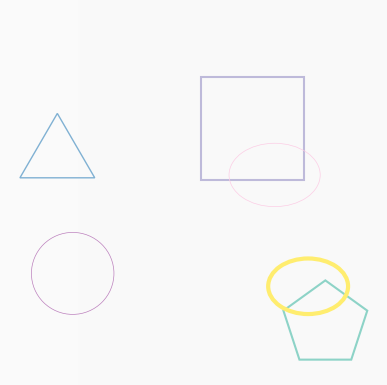[{"shape": "pentagon", "thickness": 1.5, "radius": 0.57, "center": [0.84, 0.158]}, {"shape": "square", "thickness": 1.5, "radius": 0.67, "center": [0.652, 0.666]}, {"shape": "triangle", "thickness": 1, "radius": 0.56, "center": [0.148, 0.594]}, {"shape": "oval", "thickness": 0.5, "radius": 0.59, "center": [0.709, 0.546]}, {"shape": "circle", "thickness": 0.5, "radius": 0.53, "center": [0.188, 0.29]}, {"shape": "oval", "thickness": 3, "radius": 0.52, "center": [0.795, 0.256]}]